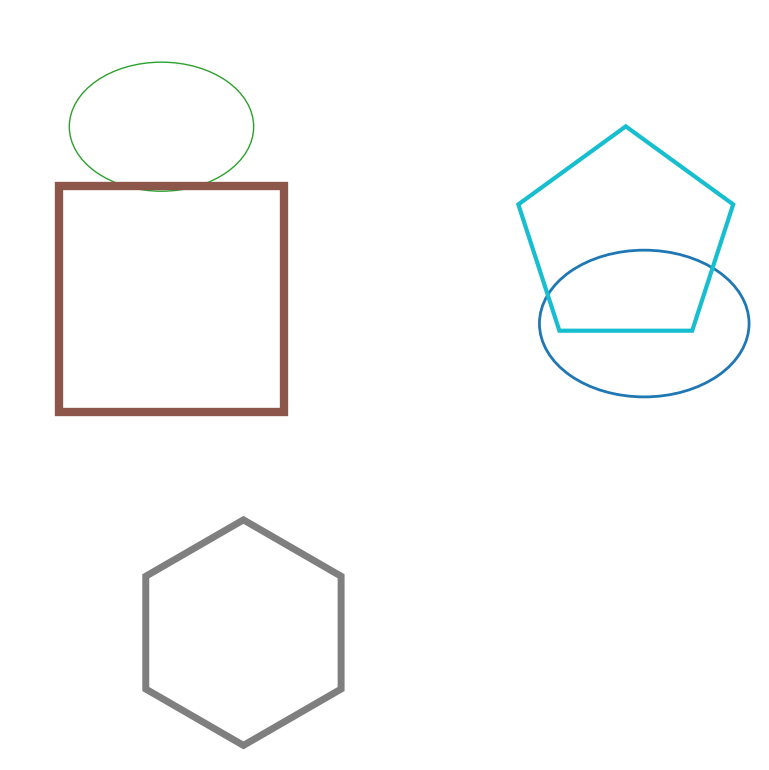[{"shape": "oval", "thickness": 1, "radius": 0.68, "center": [0.837, 0.58]}, {"shape": "oval", "thickness": 0.5, "radius": 0.6, "center": [0.21, 0.835]}, {"shape": "square", "thickness": 3, "radius": 0.73, "center": [0.223, 0.612]}, {"shape": "hexagon", "thickness": 2.5, "radius": 0.73, "center": [0.316, 0.178]}, {"shape": "pentagon", "thickness": 1.5, "radius": 0.73, "center": [0.813, 0.689]}]